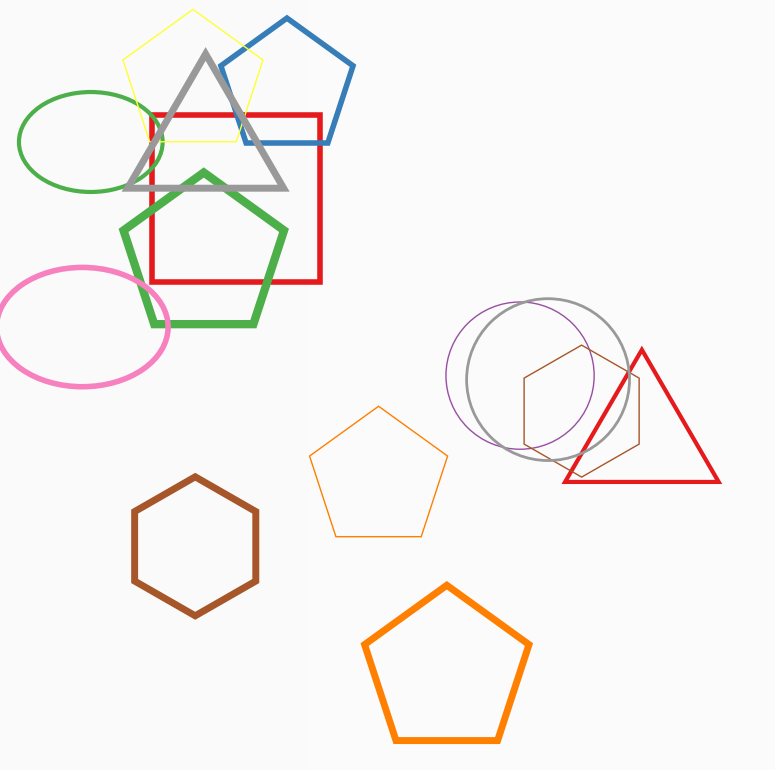[{"shape": "triangle", "thickness": 1.5, "radius": 0.57, "center": [0.828, 0.431]}, {"shape": "square", "thickness": 2, "radius": 0.54, "center": [0.304, 0.742]}, {"shape": "pentagon", "thickness": 2, "radius": 0.45, "center": [0.37, 0.887]}, {"shape": "pentagon", "thickness": 3, "radius": 0.54, "center": [0.263, 0.667]}, {"shape": "oval", "thickness": 1.5, "radius": 0.46, "center": [0.117, 0.816]}, {"shape": "circle", "thickness": 0.5, "radius": 0.48, "center": [0.671, 0.512]}, {"shape": "pentagon", "thickness": 0.5, "radius": 0.47, "center": [0.488, 0.379]}, {"shape": "pentagon", "thickness": 2.5, "radius": 0.56, "center": [0.577, 0.128]}, {"shape": "pentagon", "thickness": 0.5, "radius": 0.48, "center": [0.249, 0.893]}, {"shape": "hexagon", "thickness": 2.5, "radius": 0.45, "center": [0.252, 0.291]}, {"shape": "hexagon", "thickness": 0.5, "radius": 0.43, "center": [0.75, 0.466]}, {"shape": "oval", "thickness": 2, "radius": 0.55, "center": [0.106, 0.575]}, {"shape": "circle", "thickness": 1, "radius": 0.53, "center": [0.707, 0.507]}, {"shape": "triangle", "thickness": 2.5, "radius": 0.58, "center": [0.265, 0.814]}]